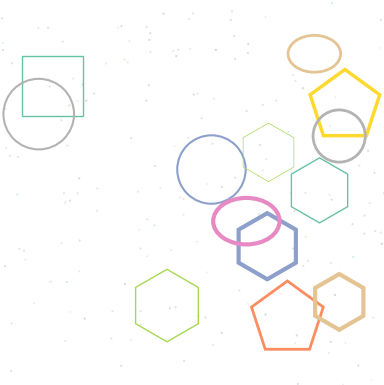[{"shape": "square", "thickness": 1, "radius": 0.39, "center": [0.136, 0.776]}, {"shape": "hexagon", "thickness": 1, "radius": 0.42, "center": [0.83, 0.506]}, {"shape": "pentagon", "thickness": 2, "radius": 0.49, "center": [0.746, 0.172]}, {"shape": "hexagon", "thickness": 3, "radius": 0.43, "center": [0.694, 0.36]}, {"shape": "circle", "thickness": 1.5, "radius": 0.44, "center": [0.549, 0.56]}, {"shape": "oval", "thickness": 3, "radius": 0.43, "center": [0.64, 0.426]}, {"shape": "hexagon", "thickness": 1, "radius": 0.47, "center": [0.434, 0.206]}, {"shape": "hexagon", "thickness": 0.5, "radius": 0.38, "center": [0.697, 0.604]}, {"shape": "pentagon", "thickness": 2.5, "radius": 0.47, "center": [0.896, 0.725]}, {"shape": "hexagon", "thickness": 3, "radius": 0.36, "center": [0.881, 0.216]}, {"shape": "oval", "thickness": 2, "radius": 0.34, "center": [0.816, 0.86]}, {"shape": "circle", "thickness": 2, "radius": 0.34, "center": [0.881, 0.647]}, {"shape": "circle", "thickness": 1.5, "radius": 0.46, "center": [0.101, 0.704]}]